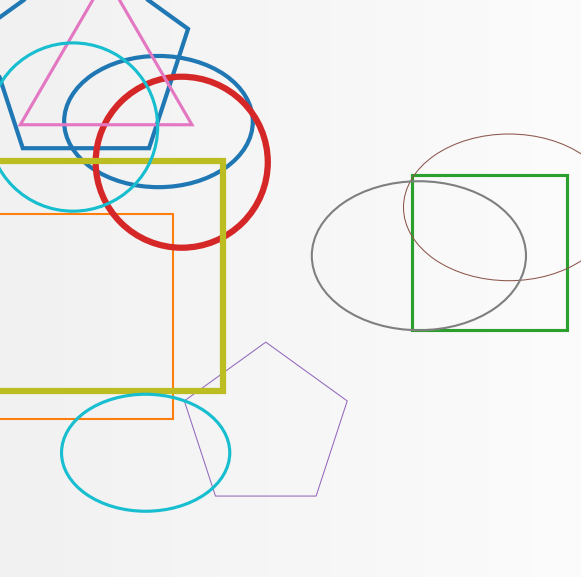[{"shape": "pentagon", "thickness": 2, "radius": 0.92, "center": [0.148, 0.892]}, {"shape": "oval", "thickness": 2, "radius": 0.81, "center": [0.273, 0.789]}, {"shape": "square", "thickness": 1, "radius": 0.89, "center": [0.12, 0.45]}, {"shape": "square", "thickness": 1.5, "radius": 0.67, "center": [0.842, 0.562]}, {"shape": "circle", "thickness": 3, "radius": 0.74, "center": [0.313, 0.718]}, {"shape": "pentagon", "thickness": 0.5, "radius": 0.74, "center": [0.457, 0.259]}, {"shape": "oval", "thickness": 0.5, "radius": 0.91, "center": [0.876, 0.64]}, {"shape": "triangle", "thickness": 1.5, "radius": 0.85, "center": [0.183, 0.868]}, {"shape": "oval", "thickness": 1, "radius": 0.92, "center": [0.721, 0.556]}, {"shape": "square", "thickness": 3, "radius": 1.0, "center": [0.184, 0.521]}, {"shape": "oval", "thickness": 1.5, "radius": 0.72, "center": [0.251, 0.215]}, {"shape": "circle", "thickness": 1.5, "radius": 0.73, "center": [0.126, 0.779]}]